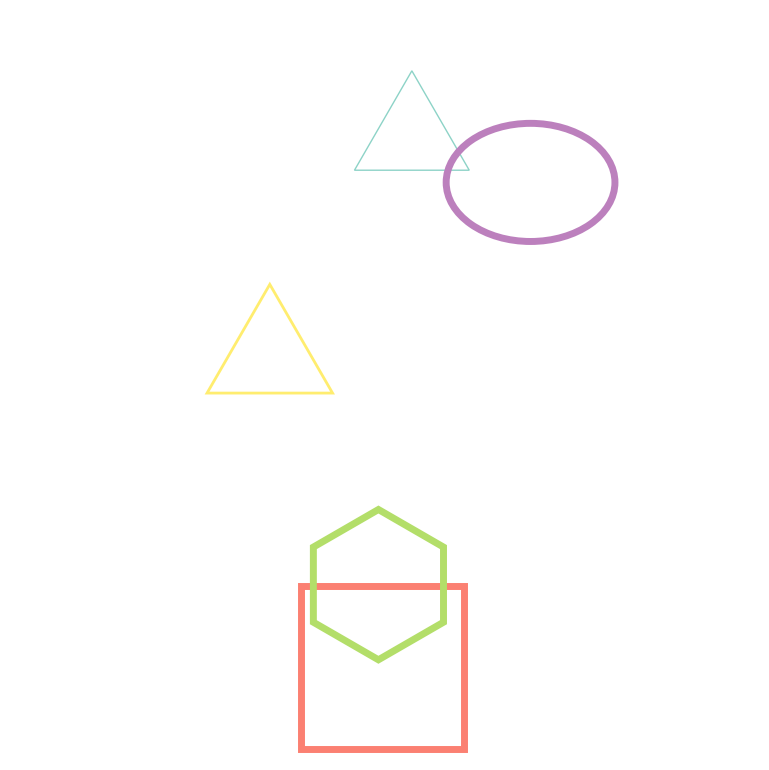[{"shape": "triangle", "thickness": 0.5, "radius": 0.43, "center": [0.535, 0.822]}, {"shape": "square", "thickness": 2.5, "radius": 0.53, "center": [0.497, 0.133]}, {"shape": "hexagon", "thickness": 2.5, "radius": 0.49, "center": [0.491, 0.241]}, {"shape": "oval", "thickness": 2.5, "radius": 0.55, "center": [0.689, 0.763]}, {"shape": "triangle", "thickness": 1, "radius": 0.47, "center": [0.35, 0.537]}]